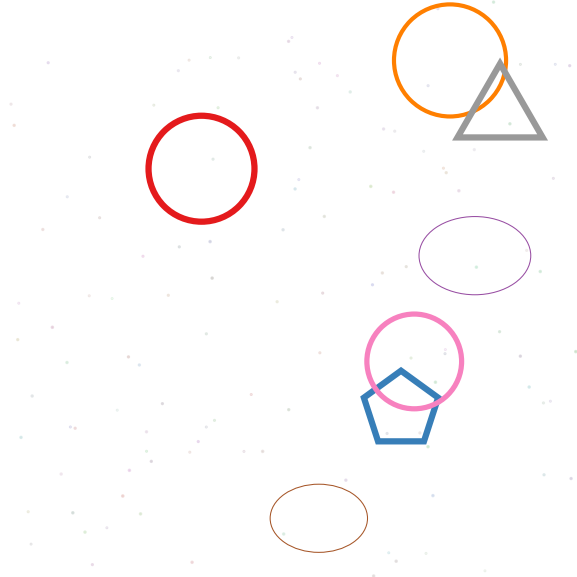[{"shape": "circle", "thickness": 3, "radius": 0.46, "center": [0.349, 0.707]}, {"shape": "pentagon", "thickness": 3, "radius": 0.34, "center": [0.694, 0.29]}, {"shape": "oval", "thickness": 0.5, "radius": 0.48, "center": [0.822, 0.556]}, {"shape": "circle", "thickness": 2, "radius": 0.49, "center": [0.779, 0.894]}, {"shape": "oval", "thickness": 0.5, "radius": 0.42, "center": [0.552, 0.102]}, {"shape": "circle", "thickness": 2.5, "radius": 0.41, "center": [0.717, 0.373]}, {"shape": "triangle", "thickness": 3, "radius": 0.43, "center": [0.866, 0.804]}]